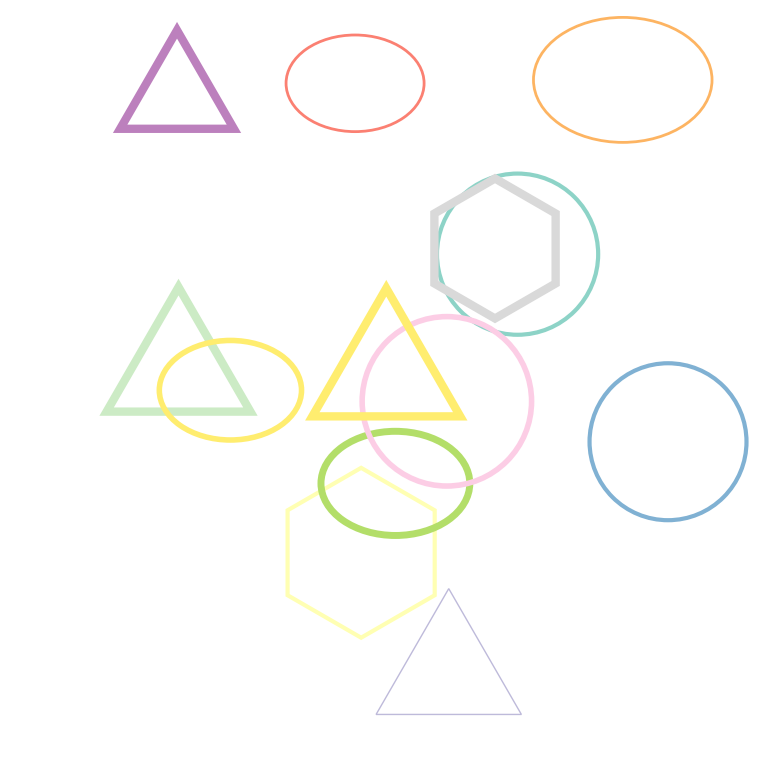[{"shape": "circle", "thickness": 1.5, "radius": 0.52, "center": [0.672, 0.67]}, {"shape": "hexagon", "thickness": 1.5, "radius": 0.55, "center": [0.469, 0.282]}, {"shape": "triangle", "thickness": 0.5, "radius": 0.54, "center": [0.583, 0.127]}, {"shape": "oval", "thickness": 1, "radius": 0.45, "center": [0.461, 0.892]}, {"shape": "circle", "thickness": 1.5, "radius": 0.51, "center": [0.868, 0.426]}, {"shape": "oval", "thickness": 1, "radius": 0.58, "center": [0.809, 0.896]}, {"shape": "oval", "thickness": 2.5, "radius": 0.48, "center": [0.513, 0.372]}, {"shape": "circle", "thickness": 2, "radius": 0.55, "center": [0.58, 0.479]}, {"shape": "hexagon", "thickness": 3, "radius": 0.45, "center": [0.643, 0.677]}, {"shape": "triangle", "thickness": 3, "radius": 0.43, "center": [0.23, 0.875]}, {"shape": "triangle", "thickness": 3, "radius": 0.54, "center": [0.232, 0.519]}, {"shape": "oval", "thickness": 2, "radius": 0.46, "center": [0.299, 0.493]}, {"shape": "triangle", "thickness": 3, "radius": 0.55, "center": [0.502, 0.515]}]